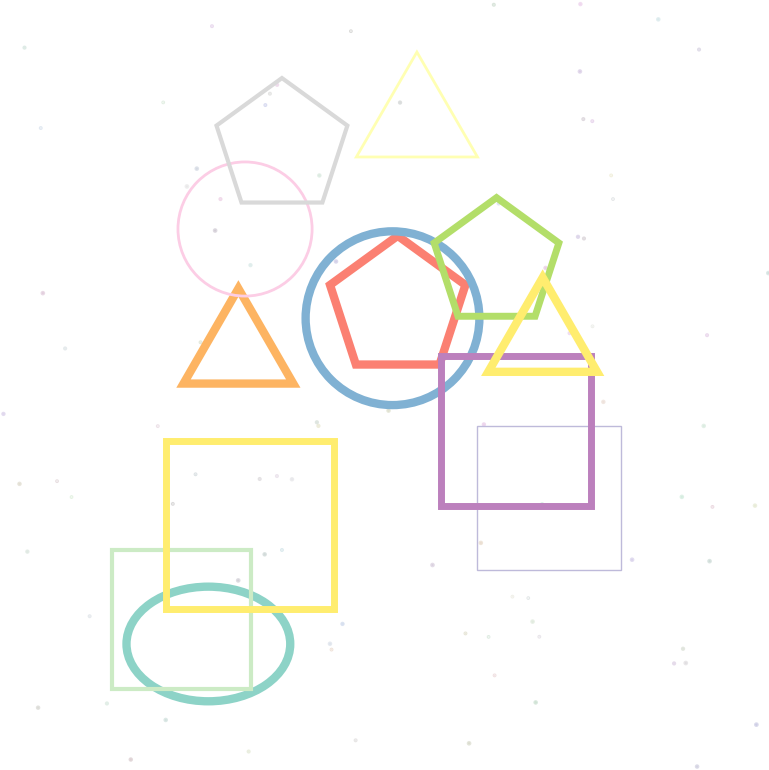[{"shape": "oval", "thickness": 3, "radius": 0.53, "center": [0.271, 0.164]}, {"shape": "triangle", "thickness": 1, "radius": 0.45, "center": [0.541, 0.842]}, {"shape": "square", "thickness": 0.5, "radius": 0.47, "center": [0.713, 0.353]}, {"shape": "pentagon", "thickness": 3, "radius": 0.46, "center": [0.517, 0.601]}, {"shape": "circle", "thickness": 3, "radius": 0.56, "center": [0.51, 0.587]}, {"shape": "triangle", "thickness": 3, "radius": 0.41, "center": [0.31, 0.543]}, {"shape": "pentagon", "thickness": 2.5, "radius": 0.43, "center": [0.645, 0.658]}, {"shape": "circle", "thickness": 1, "radius": 0.44, "center": [0.318, 0.703]}, {"shape": "pentagon", "thickness": 1.5, "radius": 0.45, "center": [0.366, 0.809]}, {"shape": "square", "thickness": 2.5, "radius": 0.49, "center": [0.67, 0.441]}, {"shape": "square", "thickness": 1.5, "radius": 0.45, "center": [0.236, 0.195]}, {"shape": "square", "thickness": 2.5, "radius": 0.55, "center": [0.325, 0.319]}, {"shape": "triangle", "thickness": 3, "radius": 0.41, "center": [0.705, 0.558]}]